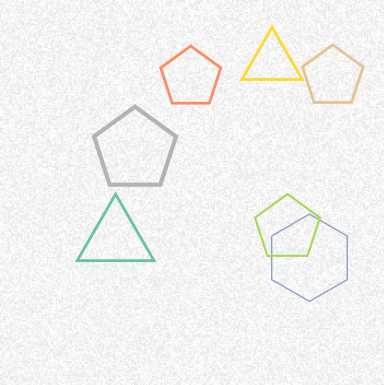[{"shape": "triangle", "thickness": 2, "radius": 0.58, "center": [0.3, 0.381]}, {"shape": "pentagon", "thickness": 2, "radius": 0.41, "center": [0.495, 0.798]}, {"shape": "hexagon", "thickness": 1, "radius": 0.57, "center": [0.804, 0.33]}, {"shape": "pentagon", "thickness": 1.5, "radius": 0.44, "center": [0.747, 0.407]}, {"shape": "triangle", "thickness": 2, "radius": 0.45, "center": [0.707, 0.839]}, {"shape": "pentagon", "thickness": 2, "radius": 0.41, "center": [0.864, 0.801]}, {"shape": "pentagon", "thickness": 3, "radius": 0.56, "center": [0.351, 0.611]}]